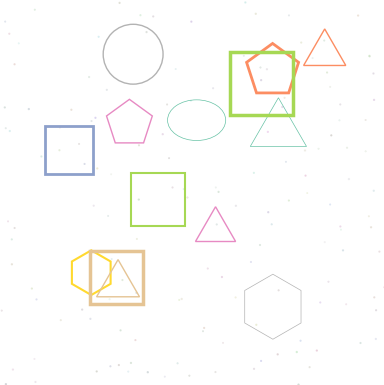[{"shape": "oval", "thickness": 0.5, "radius": 0.38, "center": [0.511, 0.688]}, {"shape": "triangle", "thickness": 0.5, "radius": 0.42, "center": [0.723, 0.662]}, {"shape": "triangle", "thickness": 1, "radius": 0.32, "center": [0.843, 0.862]}, {"shape": "pentagon", "thickness": 2, "radius": 0.36, "center": [0.708, 0.816]}, {"shape": "square", "thickness": 2, "radius": 0.31, "center": [0.179, 0.61]}, {"shape": "pentagon", "thickness": 1, "radius": 0.31, "center": [0.336, 0.679]}, {"shape": "triangle", "thickness": 1, "radius": 0.3, "center": [0.56, 0.403]}, {"shape": "square", "thickness": 1.5, "radius": 0.35, "center": [0.411, 0.481]}, {"shape": "square", "thickness": 2.5, "radius": 0.41, "center": [0.68, 0.783]}, {"shape": "hexagon", "thickness": 1.5, "radius": 0.29, "center": [0.237, 0.292]}, {"shape": "triangle", "thickness": 1, "radius": 0.32, "center": [0.307, 0.261]}, {"shape": "square", "thickness": 2.5, "radius": 0.34, "center": [0.302, 0.28]}, {"shape": "hexagon", "thickness": 0.5, "radius": 0.42, "center": [0.709, 0.203]}, {"shape": "circle", "thickness": 1, "radius": 0.39, "center": [0.346, 0.859]}]